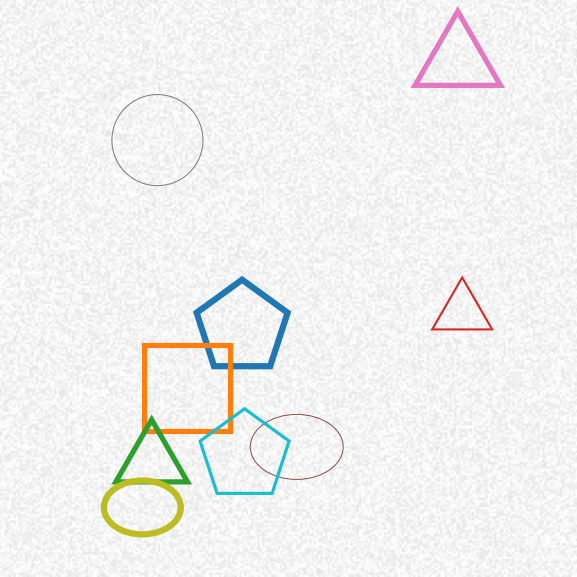[{"shape": "pentagon", "thickness": 3, "radius": 0.41, "center": [0.419, 0.432]}, {"shape": "square", "thickness": 2.5, "radius": 0.37, "center": [0.324, 0.327]}, {"shape": "triangle", "thickness": 2.5, "radius": 0.36, "center": [0.263, 0.201]}, {"shape": "triangle", "thickness": 1, "radius": 0.3, "center": [0.8, 0.459]}, {"shape": "oval", "thickness": 0.5, "radius": 0.4, "center": [0.514, 0.225]}, {"shape": "triangle", "thickness": 2.5, "radius": 0.43, "center": [0.793, 0.894]}, {"shape": "circle", "thickness": 0.5, "radius": 0.39, "center": [0.273, 0.757]}, {"shape": "oval", "thickness": 3, "radius": 0.33, "center": [0.246, 0.12]}, {"shape": "pentagon", "thickness": 1.5, "radius": 0.41, "center": [0.424, 0.21]}]